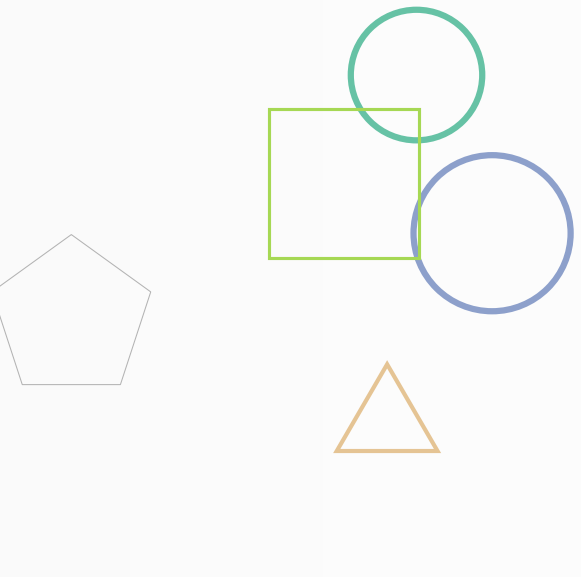[{"shape": "circle", "thickness": 3, "radius": 0.57, "center": [0.717, 0.869]}, {"shape": "circle", "thickness": 3, "radius": 0.68, "center": [0.847, 0.595]}, {"shape": "square", "thickness": 1.5, "radius": 0.64, "center": [0.592, 0.681]}, {"shape": "triangle", "thickness": 2, "radius": 0.5, "center": [0.666, 0.268]}, {"shape": "pentagon", "thickness": 0.5, "radius": 0.72, "center": [0.123, 0.449]}]